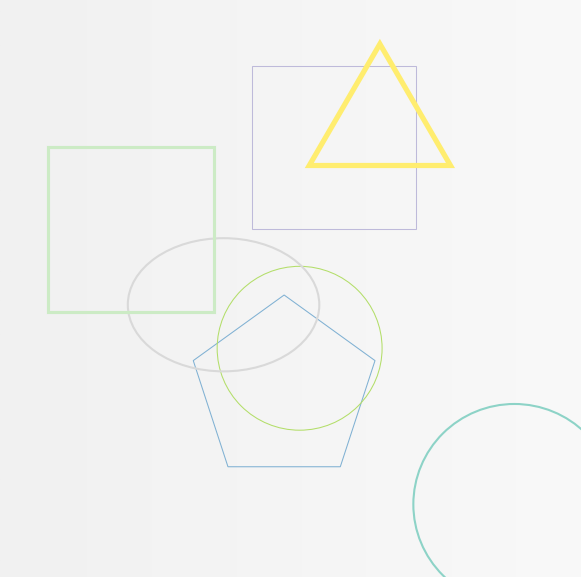[{"shape": "circle", "thickness": 1, "radius": 0.87, "center": [0.885, 0.126]}, {"shape": "square", "thickness": 0.5, "radius": 0.71, "center": [0.574, 0.743]}, {"shape": "pentagon", "thickness": 0.5, "radius": 0.82, "center": [0.489, 0.324]}, {"shape": "circle", "thickness": 0.5, "radius": 0.71, "center": [0.515, 0.396]}, {"shape": "oval", "thickness": 1, "radius": 0.82, "center": [0.385, 0.471]}, {"shape": "square", "thickness": 1.5, "radius": 0.71, "center": [0.226, 0.601]}, {"shape": "triangle", "thickness": 2.5, "radius": 0.7, "center": [0.654, 0.783]}]